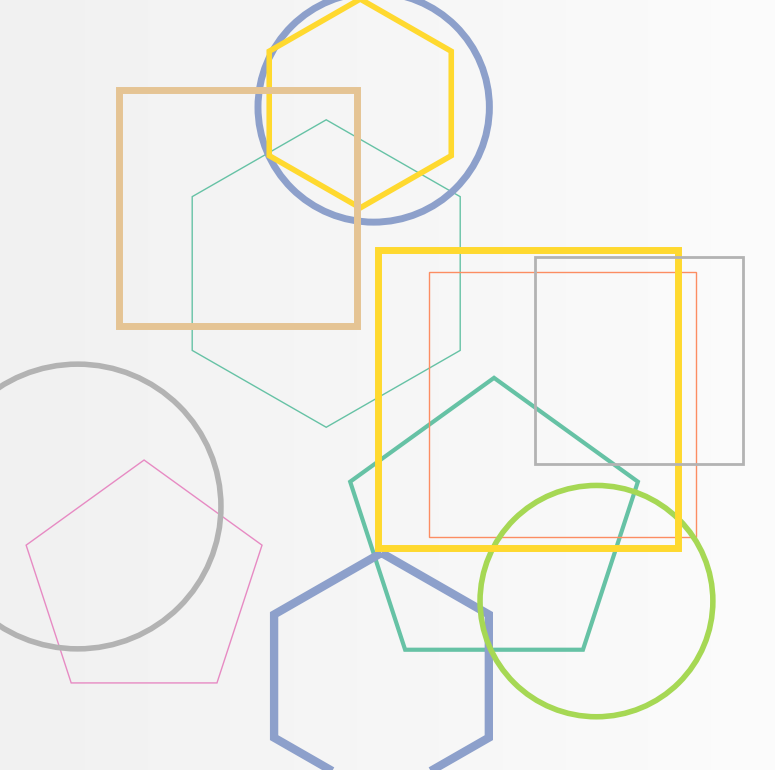[{"shape": "hexagon", "thickness": 0.5, "radius": 1.0, "center": [0.421, 0.645]}, {"shape": "pentagon", "thickness": 1.5, "radius": 0.98, "center": [0.637, 0.314]}, {"shape": "square", "thickness": 0.5, "radius": 0.86, "center": [0.726, 0.475]}, {"shape": "hexagon", "thickness": 3, "radius": 0.8, "center": [0.492, 0.122]}, {"shape": "circle", "thickness": 2.5, "radius": 0.75, "center": [0.482, 0.861]}, {"shape": "pentagon", "thickness": 0.5, "radius": 0.8, "center": [0.186, 0.243]}, {"shape": "circle", "thickness": 2, "radius": 0.75, "center": [0.77, 0.219]}, {"shape": "hexagon", "thickness": 2, "radius": 0.68, "center": [0.465, 0.866]}, {"shape": "square", "thickness": 2.5, "radius": 0.97, "center": [0.682, 0.482]}, {"shape": "square", "thickness": 2.5, "radius": 0.77, "center": [0.307, 0.73]}, {"shape": "square", "thickness": 1, "radius": 0.67, "center": [0.825, 0.532]}, {"shape": "circle", "thickness": 2, "radius": 0.92, "center": [0.1, 0.342]}]